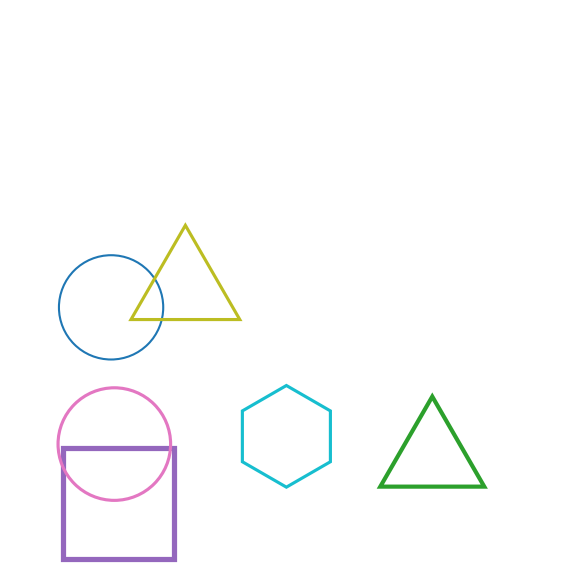[{"shape": "circle", "thickness": 1, "radius": 0.45, "center": [0.192, 0.467]}, {"shape": "triangle", "thickness": 2, "radius": 0.52, "center": [0.749, 0.208]}, {"shape": "square", "thickness": 2.5, "radius": 0.48, "center": [0.206, 0.128]}, {"shape": "circle", "thickness": 1.5, "radius": 0.49, "center": [0.198, 0.23]}, {"shape": "triangle", "thickness": 1.5, "radius": 0.54, "center": [0.321, 0.5]}, {"shape": "hexagon", "thickness": 1.5, "radius": 0.44, "center": [0.496, 0.244]}]